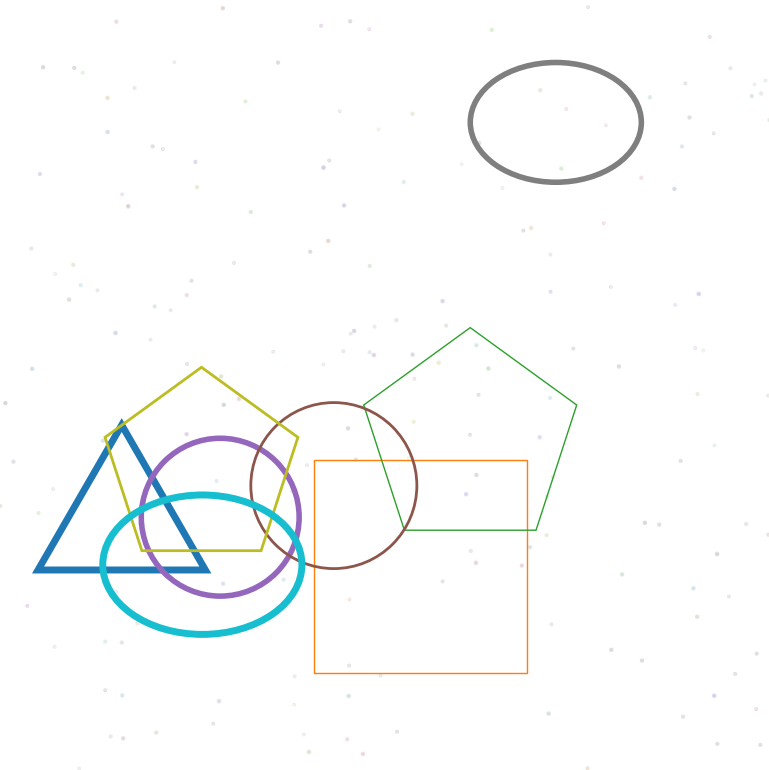[{"shape": "triangle", "thickness": 2.5, "radius": 0.63, "center": [0.158, 0.323]}, {"shape": "square", "thickness": 0.5, "radius": 0.69, "center": [0.546, 0.264]}, {"shape": "pentagon", "thickness": 0.5, "radius": 0.73, "center": [0.611, 0.429]}, {"shape": "circle", "thickness": 2, "radius": 0.51, "center": [0.286, 0.328]}, {"shape": "circle", "thickness": 1, "radius": 0.54, "center": [0.434, 0.369]}, {"shape": "oval", "thickness": 2, "radius": 0.56, "center": [0.722, 0.841]}, {"shape": "pentagon", "thickness": 1, "radius": 0.66, "center": [0.262, 0.391]}, {"shape": "oval", "thickness": 2.5, "radius": 0.65, "center": [0.263, 0.267]}]